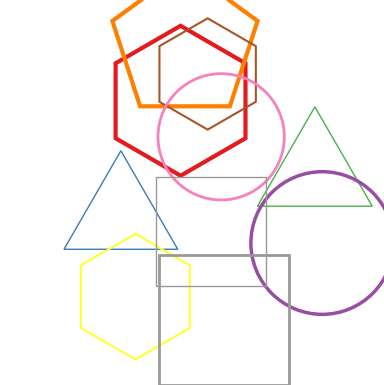[{"shape": "hexagon", "thickness": 3, "radius": 0.97, "center": [0.469, 0.738]}, {"shape": "triangle", "thickness": 1, "radius": 0.85, "center": [0.314, 0.438]}, {"shape": "triangle", "thickness": 1, "radius": 0.86, "center": [0.818, 0.55]}, {"shape": "circle", "thickness": 2.5, "radius": 0.93, "center": [0.837, 0.369]}, {"shape": "pentagon", "thickness": 3, "radius": 0.99, "center": [0.48, 0.884]}, {"shape": "hexagon", "thickness": 1.5, "radius": 0.82, "center": [0.352, 0.229]}, {"shape": "hexagon", "thickness": 1.5, "radius": 0.72, "center": [0.539, 0.808]}, {"shape": "circle", "thickness": 2, "radius": 0.82, "center": [0.574, 0.645]}, {"shape": "square", "thickness": 2, "radius": 0.85, "center": [0.581, 0.169]}, {"shape": "square", "thickness": 1, "radius": 0.71, "center": [0.548, 0.399]}]